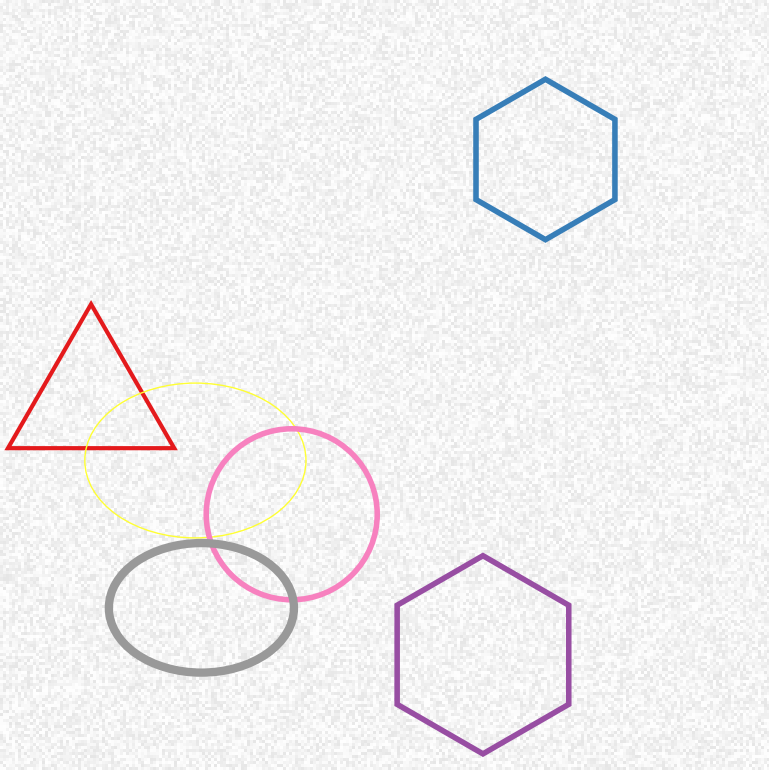[{"shape": "triangle", "thickness": 1.5, "radius": 0.62, "center": [0.118, 0.48]}, {"shape": "hexagon", "thickness": 2, "radius": 0.52, "center": [0.708, 0.793]}, {"shape": "hexagon", "thickness": 2, "radius": 0.64, "center": [0.627, 0.15]}, {"shape": "oval", "thickness": 0.5, "radius": 0.72, "center": [0.254, 0.402]}, {"shape": "circle", "thickness": 2, "radius": 0.56, "center": [0.379, 0.332]}, {"shape": "oval", "thickness": 3, "radius": 0.6, "center": [0.262, 0.211]}]